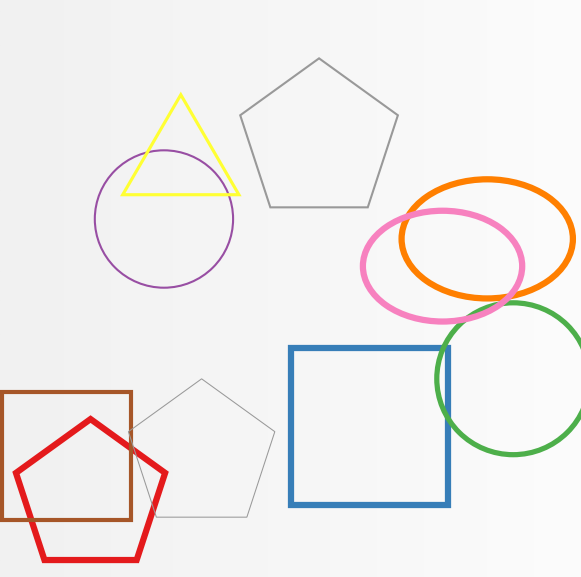[{"shape": "pentagon", "thickness": 3, "radius": 0.67, "center": [0.156, 0.139]}, {"shape": "square", "thickness": 3, "radius": 0.68, "center": [0.635, 0.26]}, {"shape": "circle", "thickness": 2.5, "radius": 0.66, "center": [0.883, 0.343]}, {"shape": "circle", "thickness": 1, "radius": 0.59, "center": [0.282, 0.62]}, {"shape": "oval", "thickness": 3, "radius": 0.74, "center": [0.838, 0.586]}, {"shape": "triangle", "thickness": 1.5, "radius": 0.58, "center": [0.311, 0.72]}, {"shape": "square", "thickness": 2, "radius": 0.56, "center": [0.115, 0.21]}, {"shape": "oval", "thickness": 3, "radius": 0.69, "center": [0.761, 0.538]}, {"shape": "pentagon", "thickness": 1, "radius": 0.71, "center": [0.549, 0.755]}, {"shape": "pentagon", "thickness": 0.5, "radius": 0.66, "center": [0.347, 0.211]}]